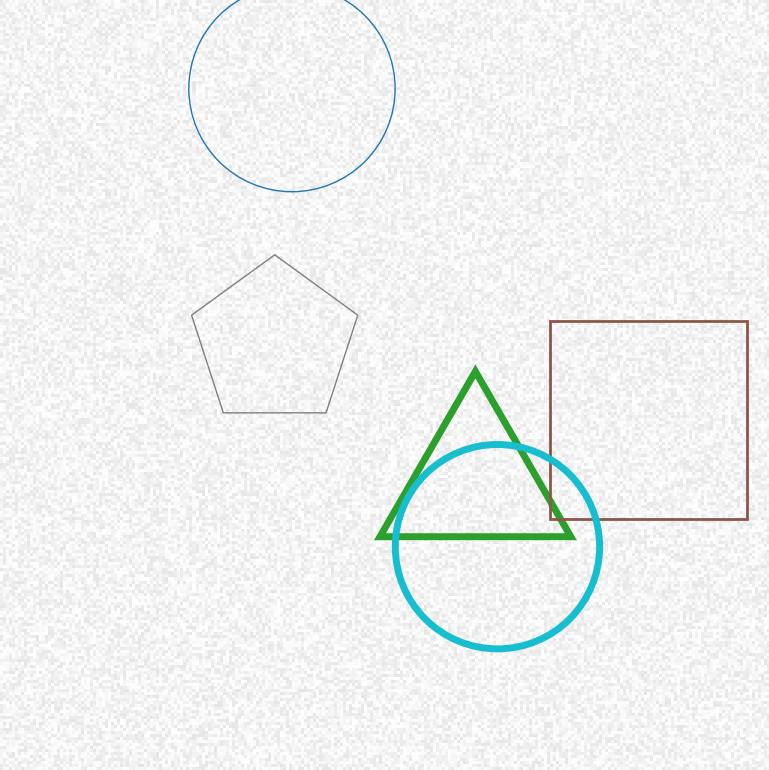[{"shape": "circle", "thickness": 0.5, "radius": 0.67, "center": [0.379, 0.885]}, {"shape": "triangle", "thickness": 2.5, "radius": 0.72, "center": [0.617, 0.375]}, {"shape": "square", "thickness": 1, "radius": 0.64, "center": [0.842, 0.454]}, {"shape": "pentagon", "thickness": 0.5, "radius": 0.57, "center": [0.357, 0.556]}, {"shape": "circle", "thickness": 2.5, "radius": 0.66, "center": [0.646, 0.29]}]